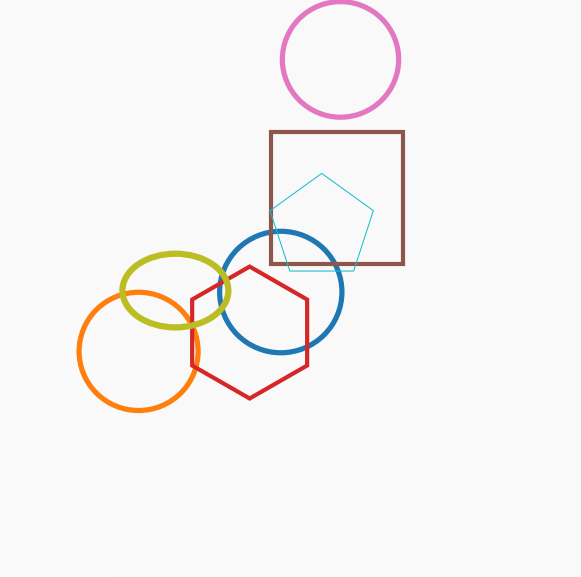[{"shape": "circle", "thickness": 2.5, "radius": 0.53, "center": [0.483, 0.493]}, {"shape": "circle", "thickness": 2.5, "radius": 0.51, "center": [0.238, 0.391]}, {"shape": "hexagon", "thickness": 2, "radius": 0.57, "center": [0.43, 0.423]}, {"shape": "square", "thickness": 2, "radius": 0.57, "center": [0.58, 0.656]}, {"shape": "circle", "thickness": 2.5, "radius": 0.5, "center": [0.586, 0.896]}, {"shape": "oval", "thickness": 3, "radius": 0.46, "center": [0.302, 0.496]}, {"shape": "pentagon", "thickness": 0.5, "radius": 0.47, "center": [0.553, 0.605]}]